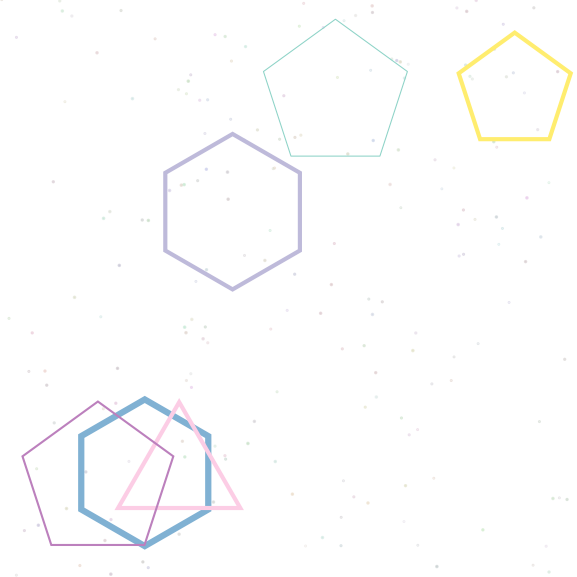[{"shape": "pentagon", "thickness": 0.5, "radius": 0.66, "center": [0.581, 0.835]}, {"shape": "hexagon", "thickness": 2, "radius": 0.67, "center": [0.403, 0.633]}, {"shape": "hexagon", "thickness": 3, "radius": 0.63, "center": [0.251, 0.18]}, {"shape": "triangle", "thickness": 2, "radius": 0.61, "center": [0.31, 0.181]}, {"shape": "pentagon", "thickness": 1, "radius": 0.69, "center": [0.17, 0.167]}, {"shape": "pentagon", "thickness": 2, "radius": 0.51, "center": [0.891, 0.841]}]